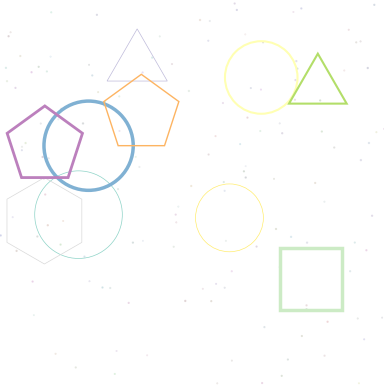[{"shape": "circle", "thickness": 0.5, "radius": 0.57, "center": [0.204, 0.442]}, {"shape": "circle", "thickness": 1.5, "radius": 0.47, "center": [0.679, 0.799]}, {"shape": "triangle", "thickness": 0.5, "radius": 0.45, "center": [0.356, 0.835]}, {"shape": "circle", "thickness": 2.5, "radius": 0.58, "center": [0.23, 0.622]}, {"shape": "pentagon", "thickness": 1, "radius": 0.51, "center": [0.367, 0.705]}, {"shape": "triangle", "thickness": 1.5, "radius": 0.43, "center": [0.826, 0.774]}, {"shape": "hexagon", "thickness": 0.5, "radius": 0.56, "center": [0.115, 0.427]}, {"shape": "pentagon", "thickness": 2, "radius": 0.51, "center": [0.116, 0.622]}, {"shape": "square", "thickness": 2.5, "radius": 0.4, "center": [0.809, 0.274]}, {"shape": "circle", "thickness": 0.5, "radius": 0.44, "center": [0.596, 0.434]}]